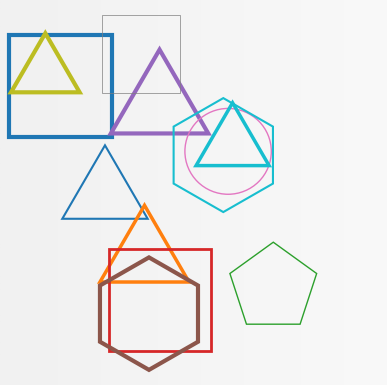[{"shape": "triangle", "thickness": 1.5, "radius": 0.64, "center": [0.271, 0.495]}, {"shape": "square", "thickness": 3, "radius": 0.66, "center": [0.157, 0.776]}, {"shape": "triangle", "thickness": 2.5, "radius": 0.66, "center": [0.373, 0.334]}, {"shape": "pentagon", "thickness": 1, "radius": 0.59, "center": [0.705, 0.253]}, {"shape": "square", "thickness": 2, "radius": 0.66, "center": [0.413, 0.221]}, {"shape": "triangle", "thickness": 3, "radius": 0.73, "center": [0.412, 0.726]}, {"shape": "hexagon", "thickness": 3, "radius": 0.73, "center": [0.384, 0.185]}, {"shape": "circle", "thickness": 1, "radius": 0.56, "center": [0.589, 0.607]}, {"shape": "square", "thickness": 0.5, "radius": 0.51, "center": [0.364, 0.861]}, {"shape": "triangle", "thickness": 3, "radius": 0.51, "center": [0.117, 0.811]}, {"shape": "hexagon", "thickness": 1.5, "radius": 0.74, "center": [0.576, 0.597]}, {"shape": "triangle", "thickness": 2.5, "radius": 0.54, "center": [0.6, 0.624]}]